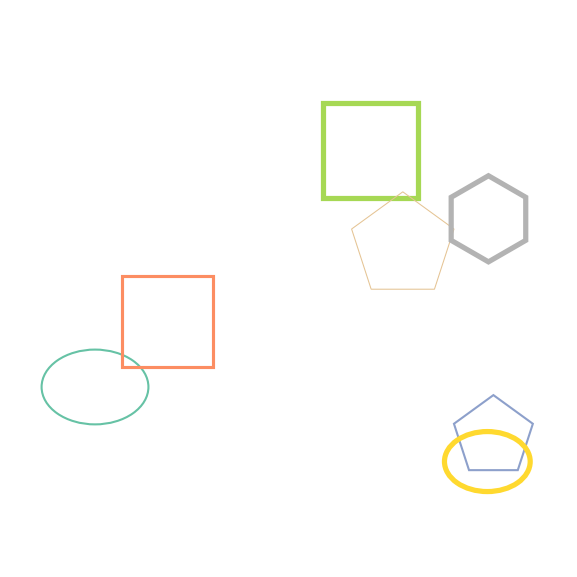[{"shape": "oval", "thickness": 1, "radius": 0.46, "center": [0.165, 0.329]}, {"shape": "square", "thickness": 1.5, "radius": 0.39, "center": [0.29, 0.442]}, {"shape": "pentagon", "thickness": 1, "radius": 0.36, "center": [0.854, 0.243]}, {"shape": "square", "thickness": 2.5, "radius": 0.41, "center": [0.641, 0.739]}, {"shape": "oval", "thickness": 2.5, "radius": 0.37, "center": [0.844, 0.2]}, {"shape": "pentagon", "thickness": 0.5, "radius": 0.47, "center": [0.697, 0.574]}, {"shape": "hexagon", "thickness": 2.5, "radius": 0.37, "center": [0.846, 0.62]}]